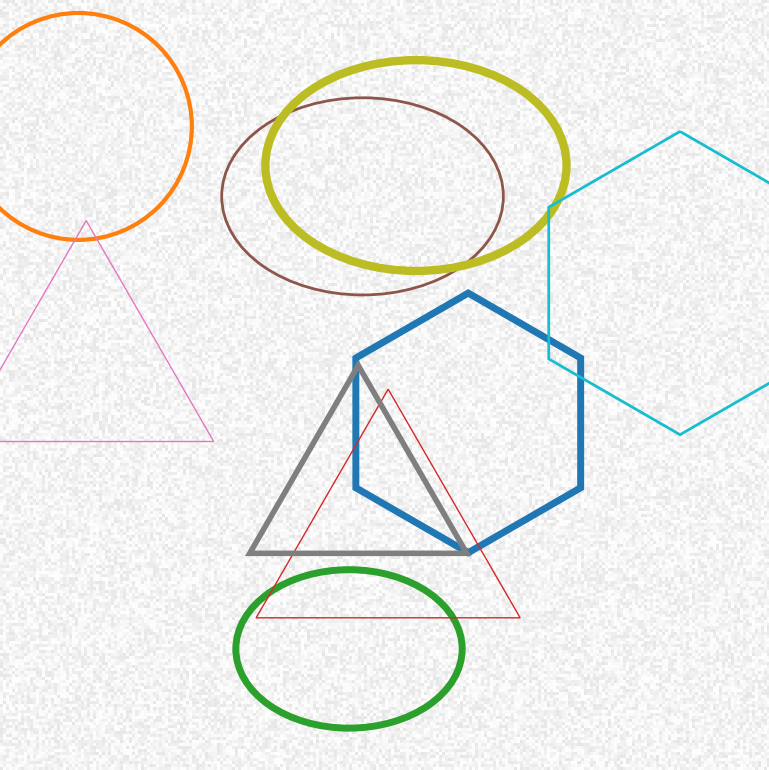[{"shape": "hexagon", "thickness": 2.5, "radius": 0.84, "center": [0.608, 0.451]}, {"shape": "circle", "thickness": 1.5, "radius": 0.74, "center": [0.102, 0.836]}, {"shape": "oval", "thickness": 2.5, "radius": 0.73, "center": [0.453, 0.157]}, {"shape": "triangle", "thickness": 0.5, "radius": 0.99, "center": [0.504, 0.297]}, {"shape": "oval", "thickness": 1, "radius": 0.91, "center": [0.471, 0.745]}, {"shape": "triangle", "thickness": 0.5, "radius": 0.96, "center": [0.112, 0.522]}, {"shape": "triangle", "thickness": 2, "radius": 0.81, "center": [0.465, 0.363]}, {"shape": "oval", "thickness": 3, "radius": 0.98, "center": [0.54, 0.785]}, {"shape": "hexagon", "thickness": 1, "radius": 0.98, "center": [0.883, 0.632]}]